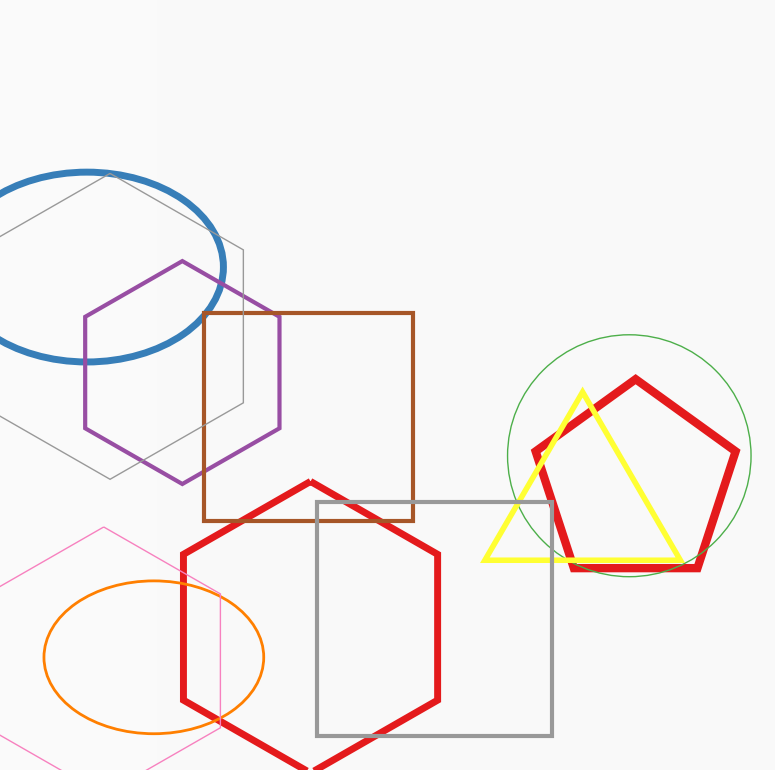[{"shape": "pentagon", "thickness": 3, "radius": 0.68, "center": [0.82, 0.372]}, {"shape": "hexagon", "thickness": 2.5, "radius": 0.95, "center": [0.401, 0.185]}, {"shape": "oval", "thickness": 2.5, "radius": 0.88, "center": [0.112, 0.653]}, {"shape": "circle", "thickness": 0.5, "radius": 0.79, "center": [0.812, 0.408]}, {"shape": "hexagon", "thickness": 1.5, "radius": 0.72, "center": [0.235, 0.516]}, {"shape": "oval", "thickness": 1, "radius": 0.71, "center": [0.199, 0.146]}, {"shape": "triangle", "thickness": 2, "radius": 0.73, "center": [0.752, 0.345]}, {"shape": "square", "thickness": 1.5, "radius": 0.67, "center": [0.398, 0.459]}, {"shape": "hexagon", "thickness": 0.5, "radius": 0.87, "center": [0.134, 0.142]}, {"shape": "square", "thickness": 1.5, "radius": 0.76, "center": [0.561, 0.196]}, {"shape": "hexagon", "thickness": 0.5, "radius": 0.99, "center": [0.142, 0.576]}]